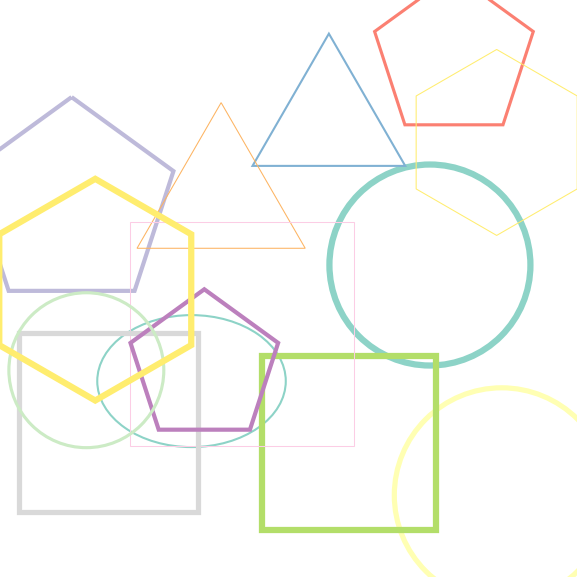[{"shape": "circle", "thickness": 3, "radius": 0.87, "center": [0.744, 0.54]}, {"shape": "oval", "thickness": 1, "radius": 0.82, "center": [0.332, 0.339]}, {"shape": "circle", "thickness": 2.5, "radius": 0.93, "center": [0.869, 0.142]}, {"shape": "pentagon", "thickness": 2, "radius": 0.93, "center": [0.124, 0.646]}, {"shape": "pentagon", "thickness": 1.5, "radius": 0.72, "center": [0.786, 0.9]}, {"shape": "triangle", "thickness": 1, "radius": 0.76, "center": [0.57, 0.788]}, {"shape": "triangle", "thickness": 0.5, "radius": 0.84, "center": [0.383, 0.653]}, {"shape": "square", "thickness": 3, "radius": 0.75, "center": [0.604, 0.233]}, {"shape": "square", "thickness": 0.5, "radius": 0.97, "center": [0.42, 0.421]}, {"shape": "square", "thickness": 2.5, "radius": 0.77, "center": [0.188, 0.267]}, {"shape": "pentagon", "thickness": 2, "radius": 0.67, "center": [0.354, 0.364]}, {"shape": "circle", "thickness": 1.5, "radius": 0.67, "center": [0.15, 0.358]}, {"shape": "hexagon", "thickness": 3, "radius": 0.96, "center": [0.165, 0.498]}, {"shape": "hexagon", "thickness": 0.5, "radius": 0.8, "center": [0.86, 0.752]}]